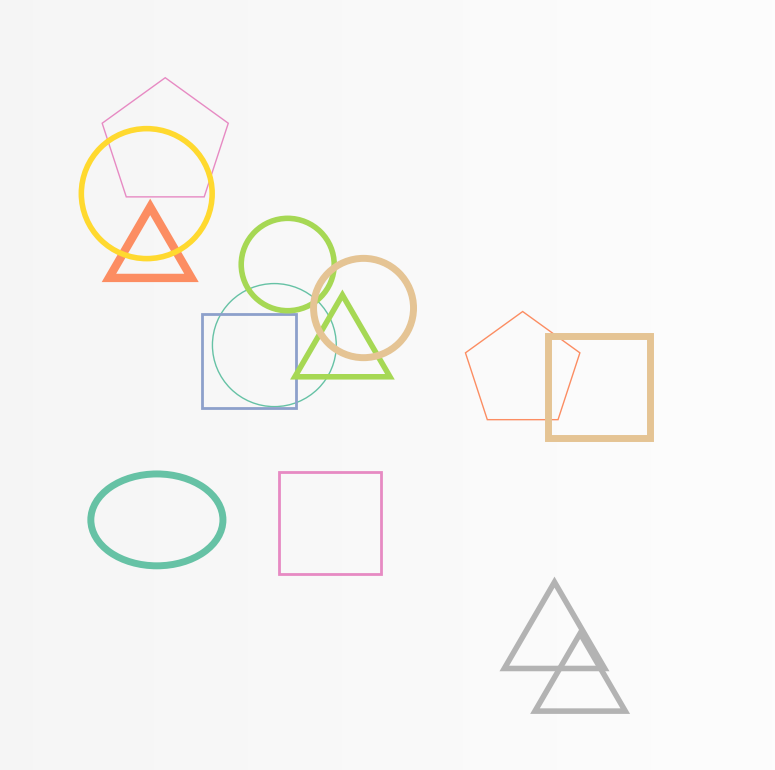[{"shape": "oval", "thickness": 2.5, "radius": 0.43, "center": [0.202, 0.325]}, {"shape": "circle", "thickness": 0.5, "radius": 0.4, "center": [0.354, 0.552]}, {"shape": "pentagon", "thickness": 0.5, "radius": 0.39, "center": [0.674, 0.518]}, {"shape": "triangle", "thickness": 3, "radius": 0.31, "center": [0.194, 0.67]}, {"shape": "square", "thickness": 1, "radius": 0.3, "center": [0.321, 0.531]}, {"shape": "square", "thickness": 1, "radius": 0.33, "center": [0.426, 0.321]}, {"shape": "pentagon", "thickness": 0.5, "radius": 0.43, "center": [0.213, 0.814]}, {"shape": "circle", "thickness": 2, "radius": 0.3, "center": [0.371, 0.656]}, {"shape": "triangle", "thickness": 2, "radius": 0.35, "center": [0.442, 0.546]}, {"shape": "circle", "thickness": 2, "radius": 0.42, "center": [0.189, 0.749]}, {"shape": "circle", "thickness": 2.5, "radius": 0.32, "center": [0.469, 0.6]}, {"shape": "square", "thickness": 2.5, "radius": 0.33, "center": [0.773, 0.497]}, {"shape": "triangle", "thickness": 2, "radius": 0.37, "center": [0.715, 0.169]}, {"shape": "triangle", "thickness": 2, "radius": 0.34, "center": [0.749, 0.11]}]